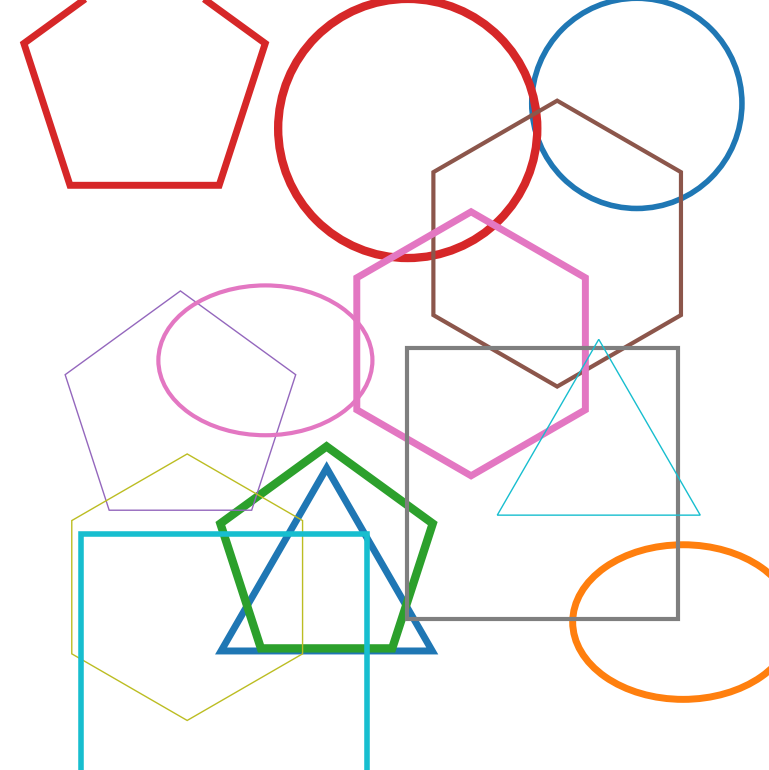[{"shape": "triangle", "thickness": 2.5, "radius": 0.79, "center": [0.424, 0.234]}, {"shape": "circle", "thickness": 2, "radius": 0.68, "center": [0.827, 0.866]}, {"shape": "oval", "thickness": 2.5, "radius": 0.72, "center": [0.887, 0.192]}, {"shape": "pentagon", "thickness": 3, "radius": 0.72, "center": [0.424, 0.275]}, {"shape": "circle", "thickness": 3, "radius": 0.84, "center": [0.53, 0.833]}, {"shape": "pentagon", "thickness": 2.5, "radius": 0.82, "center": [0.188, 0.893]}, {"shape": "pentagon", "thickness": 0.5, "radius": 0.79, "center": [0.234, 0.465]}, {"shape": "hexagon", "thickness": 1.5, "radius": 0.93, "center": [0.724, 0.684]}, {"shape": "hexagon", "thickness": 2.5, "radius": 0.86, "center": [0.612, 0.554]}, {"shape": "oval", "thickness": 1.5, "radius": 0.69, "center": [0.345, 0.532]}, {"shape": "square", "thickness": 1.5, "radius": 0.88, "center": [0.704, 0.371]}, {"shape": "hexagon", "thickness": 0.5, "radius": 0.87, "center": [0.243, 0.237]}, {"shape": "triangle", "thickness": 0.5, "radius": 0.76, "center": [0.778, 0.407]}, {"shape": "square", "thickness": 2, "radius": 0.93, "center": [0.291, 0.12]}]